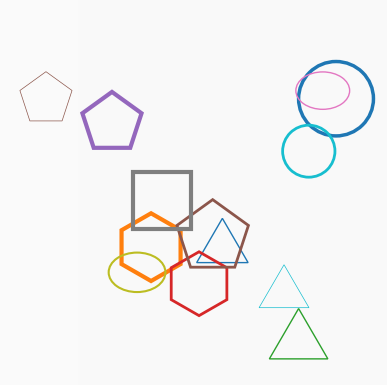[{"shape": "triangle", "thickness": 1, "radius": 0.38, "center": [0.574, 0.356]}, {"shape": "circle", "thickness": 2.5, "radius": 0.48, "center": [0.867, 0.744]}, {"shape": "hexagon", "thickness": 3, "radius": 0.44, "center": [0.39, 0.358]}, {"shape": "triangle", "thickness": 1, "radius": 0.44, "center": [0.771, 0.111]}, {"shape": "hexagon", "thickness": 2, "radius": 0.41, "center": [0.514, 0.263]}, {"shape": "pentagon", "thickness": 3, "radius": 0.4, "center": [0.289, 0.681]}, {"shape": "pentagon", "thickness": 0.5, "radius": 0.35, "center": [0.119, 0.743]}, {"shape": "pentagon", "thickness": 2, "radius": 0.49, "center": [0.549, 0.384]}, {"shape": "oval", "thickness": 1, "radius": 0.35, "center": [0.833, 0.765]}, {"shape": "square", "thickness": 3, "radius": 0.37, "center": [0.418, 0.479]}, {"shape": "oval", "thickness": 1.5, "radius": 0.37, "center": [0.354, 0.293]}, {"shape": "circle", "thickness": 2, "radius": 0.34, "center": [0.797, 0.607]}, {"shape": "triangle", "thickness": 0.5, "radius": 0.37, "center": [0.733, 0.238]}]